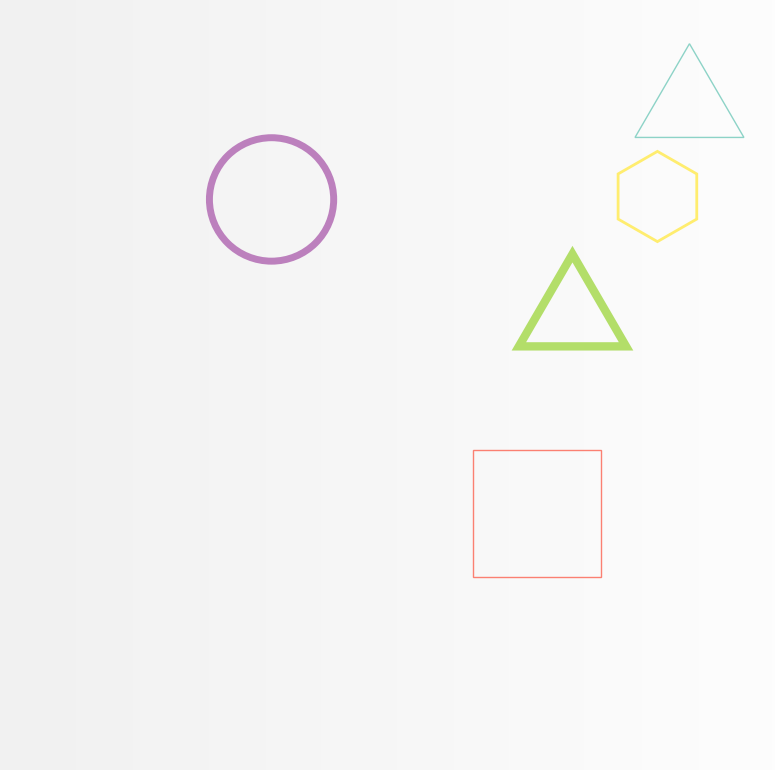[{"shape": "triangle", "thickness": 0.5, "radius": 0.41, "center": [0.89, 0.862]}, {"shape": "square", "thickness": 0.5, "radius": 0.41, "center": [0.693, 0.333]}, {"shape": "triangle", "thickness": 3, "radius": 0.4, "center": [0.739, 0.59]}, {"shape": "circle", "thickness": 2.5, "radius": 0.4, "center": [0.35, 0.741]}, {"shape": "hexagon", "thickness": 1, "radius": 0.29, "center": [0.848, 0.745]}]